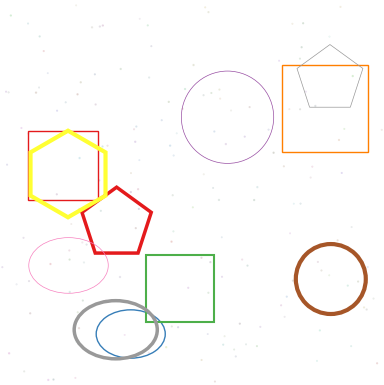[{"shape": "pentagon", "thickness": 2.5, "radius": 0.47, "center": [0.303, 0.419]}, {"shape": "square", "thickness": 1, "radius": 0.45, "center": [0.164, 0.57]}, {"shape": "oval", "thickness": 1, "radius": 0.45, "center": [0.34, 0.132]}, {"shape": "square", "thickness": 1.5, "radius": 0.44, "center": [0.468, 0.251]}, {"shape": "circle", "thickness": 0.5, "radius": 0.6, "center": [0.591, 0.695]}, {"shape": "square", "thickness": 1, "radius": 0.56, "center": [0.844, 0.718]}, {"shape": "hexagon", "thickness": 3, "radius": 0.56, "center": [0.177, 0.548]}, {"shape": "circle", "thickness": 3, "radius": 0.45, "center": [0.859, 0.275]}, {"shape": "oval", "thickness": 0.5, "radius": 0.52, "center": [0.178, 0.311]}, {"shape": "pentagon", "thickness": 0.5, "radius": 0.45, "center": [0.857, 0.794]}, {"shape": "oval", "thickness": 2.5, "radius": 0.54, "center": [0.301, 0.144]}]